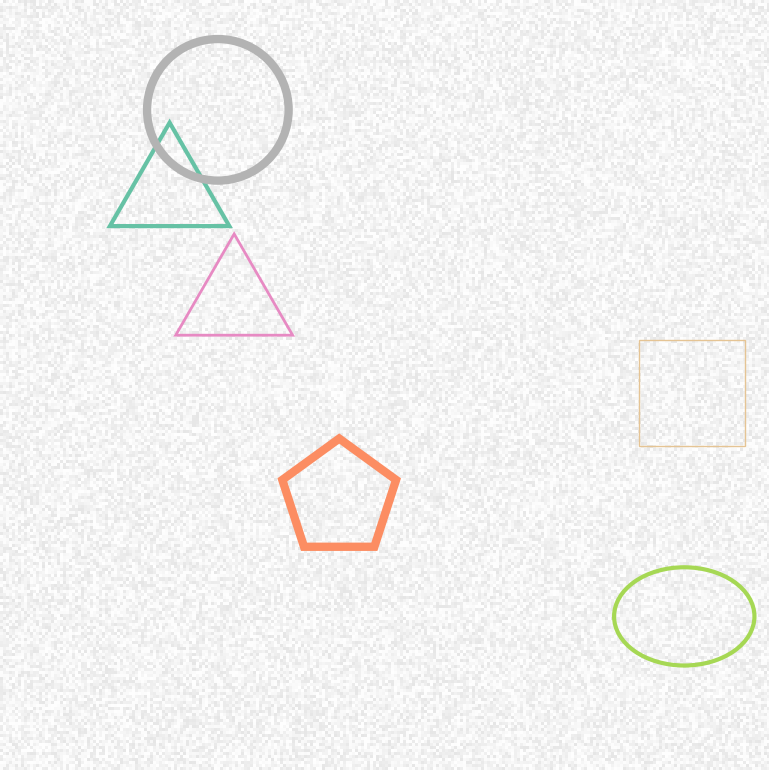[{"shape": "triangle", "thickness": 1.5, "radius": 0.45, "center": [0.22, 0.751]}, {"shape": "pentagon", "thickness": 3, "radius": 0.39, "center": [0.441, 0.353]}, {"shape": "triangle", "thickness": 1, "radius": 0.44, "center": [0.304, 0.609]}, {"shape": "oval", "thickness": 1.5, "radius": 0.46, "center": [0.889, 0.199]}, {"shape": "square", "thickness": 0.5, "radius": 0.34, "center": [0.899, 0.489]}, {"shape": "circle", "thickness": 3, "radius": 0.46, "center": [0.283, 0.857]}]